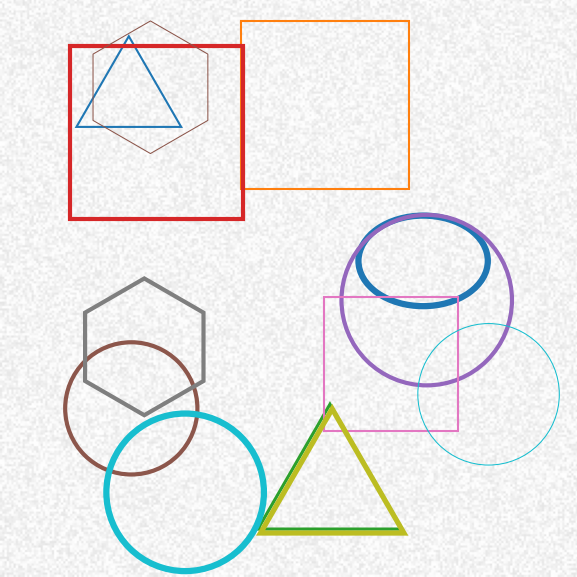[{"shape": "oval", "thickness": 3, "radius": 0.56, "center": [0.733, 0.547]}, {"shape": "triangle", "thickness": 1, "radius": 0.52, "center": [0.223, 0.832]}, {"shape": "square", "thickness": 1, "radius": 0.73, "center": [0.563, 0.818]}, {"shape": "triangle", "thickness": 1.5, "radius": 0.72, "center": [0.571, 0.155]}, {"shape": "square", "thickness": 2, "radius": 0.75, "center": [0.271, 0.77]}, {"shape": "circle", "thickness": 2, "radius": 0.74, "center": [0.739, 0.479]}, {"shape": "circle", "thickness": 2, "radius": 0.57, "center": [0.227, 0.292]}, {"shape": "hexagon", "thickness": 0.5, "radius": 0.57, "center": [0.261, 0.848]}, {"shape": "square", "thickness": 1, "radius": 0.58, "center": [0.678, 0.369]}, {"shape": "hexagon", "thickness": 2, "radius": 0.59, "center": [0.25, 0.399]}, {"shape": "triangle", "thickness": 2.5, "radius": 0.72, "center": [0.575, 0.148]}, {"shape": "circle", "thickness": 0.5, "radius": 0.61, "center": [0.846, 0.316]}, {"shape": "circle", "thickness": 3, "radius": 0.68, "center": [0.321, 0.147]}]